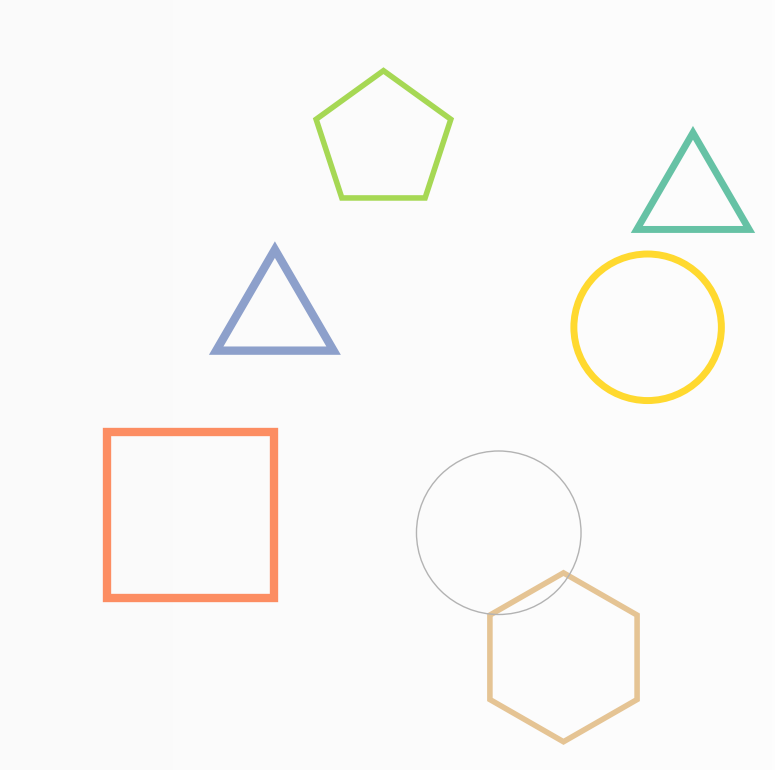[{"shape": "triangle", "thickness": 2.5, "radius": 0.42, "center": [0.894, 0.744]}, {"shape": "square", "thickness": 3, "radius": 0.54, "center": [0.246, 0.331]}, {"shape": "triangle", "thickness": 3, "radius": 0.44, "center": [0.355, 0.588]}, {"shape": "pentagon", "thickness": 2, "radius": 0.46, "center": [0.495, 0.817]}, {"shape": "circle", "thickness": 2.5, "radius": 0.48, "center": [0.836, 0.575]}, {"shape": "hexagon", "thickness": 2, "radius": 0.55, "center": [0.727, 0.146]}, {"shape": "circle", "thickness": 0.5, "radius": 0.53, "center": [0.644, 0.308]}]